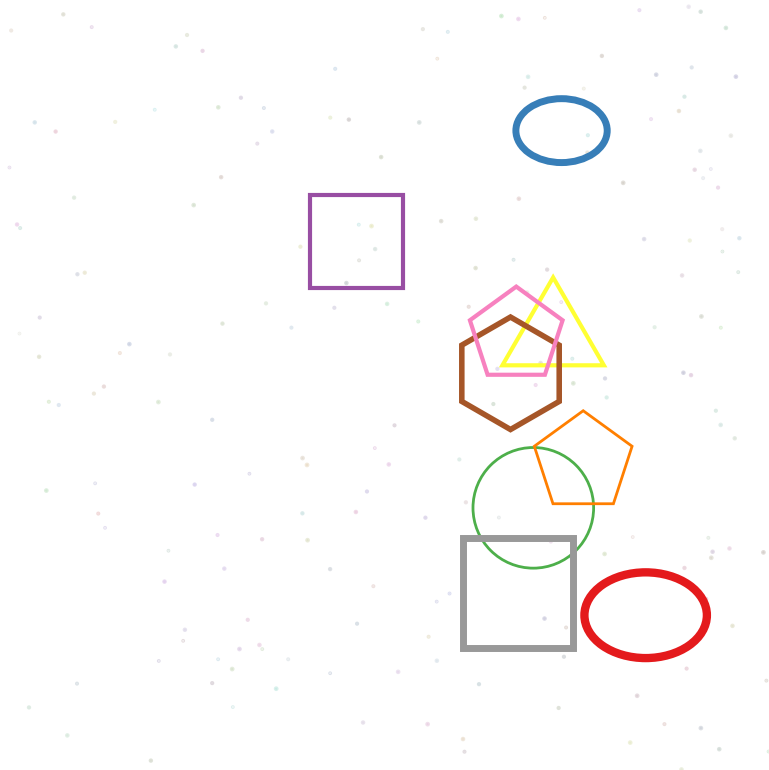[{"shape": "oval", "thickness": 3, "radius": 0.4, "center": [0.839, 0.201]}, {"shape": "oval", "thickness": 2.5, "radius": 0.3, "center": [0.729, 0.83]}, {"shape": "circle", "thickness": 1, "radius": 0.39, "center": [0.693, 0.34]}, {"shape": "square", "thickness": 1.5, "radius": 0.3, "center": [0.463, 0.686]}, {"shape": "pentagon", "thickness": 1, "radius": 0.33, "center": [0.757, 0.4]}, {"shape": "triangle", "thickness": 1.5, "radius": 0.38, "center": [0.718, 0.564]}, {"shape": "hexagon", "thickness": 2, "radius": 0.37, "center": [0.663, 0.515]}, {"shape": "pentagon", "thickness": 1.5, "radius": 0.32, "center": [0.67, 0.565]}, {"shape": "square", "thickness": 2.5, "radius": 0.36, "center": [0.673, 0.23]}]